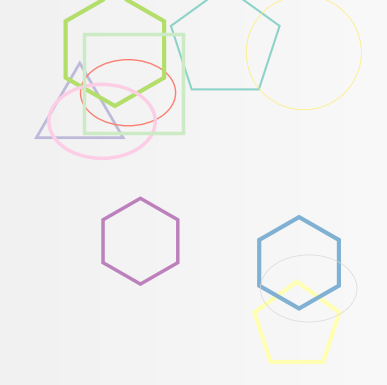[{"shape": "pentagon", "thickness": 1.5, "radius": 0.74, "center": [0.581, 0.887]}, {"shape": "pentagon", "thickness": 3, "radius": 0.58, "center": [0.766, 0.153]}, {"shape": "triangle", "thickness": 2, "radius": 0.65, "center": [0.206, 0.707]}, {"shape": "oval", "thickness": 1, "radius": 0.61, "center": [0.33, 0.759]}, {"shape": "hexagon", "thickness": 3, "radius": 0.59, "center": [0.772, 0.317]}, {"shape": "hexagon", "thickness": 3, "radius": 0.73, "center": [0.296, 0.872]}, {"shape": "oval", "thickness": 2.5, "radius": 0.69, "center": [0.263, 0.685]}, {"shape": "oval", "thickness": 0.5, "radius": 0.62, "center": [0.797, 0.251]}, {"shape": "hexagon", "thickness": 2.5, "radius": 0.56, "center": [0.362, 0.374]}, {"shape": "square", "thickness": 2.5, "radius": 0.64, "center": [0.344, 0.783]}, {"shape": "circle", "thickness": 0.5, "radius": 0.74, "center": [0.784, 0.863]}]